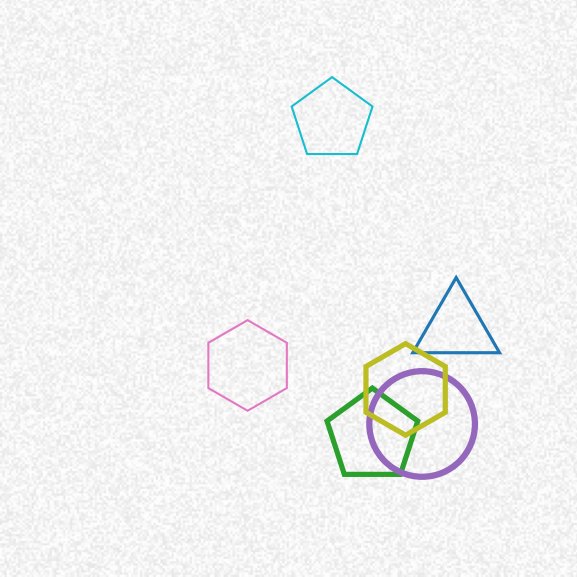[{"shape": "triangle", "thickness": 1.5, "radius": 0.43, "center": [0.79, 0.432]}, {"shape": "pentagon", "thickness": 2.5, "radius": 0.41, "center": [0.645, 0.245]}, {"shape": "circle", "thickness": 3, "radius": 0.46, "center": [0.731, 0.265]}, {"shape": "hexagon", "thickness": 1, "radius": 0.39, "center": [0.429, 0.366]}, {"shape": "hexagon", "thickness": 2.5, "radius": 0.4, "center": [0.702, 0.325]}, {"shape": "pentagon", "thickness": 1, "radius": 0.37, "center": [0.575, 0.792]}]